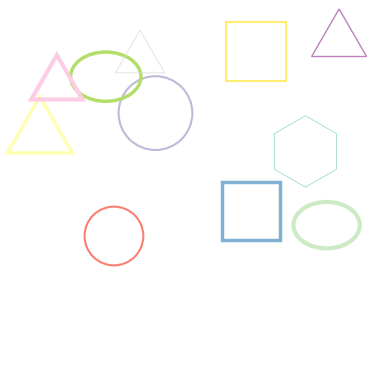[{"shape": "hexagon", "thickness": 0.5, "radius": 0.46, "center": [0.793, 0.607]}, {"shape": "triangle", "thickness": 2.5, "radius": 0.49, "center": [0.103, 0.651]}, {"shape": "circle", "thickness": 1.5, "radius": 0.48, "center": [0.404, 0.706]}, {"shape": "circle", "thickness": 1.5, "radius": 0.38, "center": [0.296, 0.387]}, {"shape": "square", "thickness": 2.5, "radius": 0.38, "center": [0.651, 0.452]}, {"shape": "oval", "thickness": 2.5, "radius": 0.46, "center": [0.275, 0.801]}, {"shape": "triangle", "thickness": 3, "radius": 0.38, "center": [0.148, 0.78]}, {"shape": "triangle", "thickness": 0.5, "radius": 0.37, "center": [0.364, 0.848]}, {"shape": "triangle", "thickness": 1, "radius": 0.41, "center": [0.881, 0.894]}, {"shape": "oval", "thickness": 3, "radius": 0.43, "center": [0.848, 0.415]}, {"shape": "square", "thickness": 1.5, "radius": 0.38, "center": [0.665, 0.866]}]